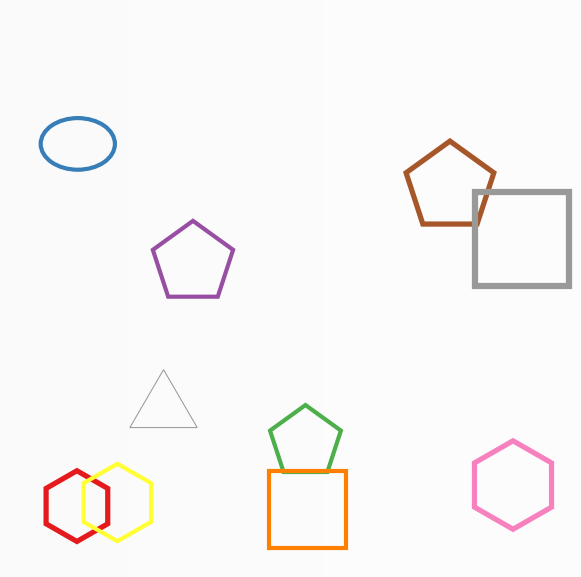[{"shape": "hexagon", "thickness": 2.5, "radius": 0.31, "center": [0.132, 0.123]}, {"shape": "oval", "thickness": 2, "radius": 0.32, "center": [0.134, 0.75]}, {"shape": "pentagon", "thickness": 2, "radius": 0.32, "center": [0.526, 0.234]}, {"shape": "pentagon", "thickness": 2, "radius": 0.36, "center": [0.332, 0.544]}, {"shape": "square", "thickness": 2, "radius": 0.33, "center": [0.529, 0.117]}, {"shape": "hexagon", "thickness": 2, "radius": 0.34, "center": [0.202, 0.129]}, {"shape": "pentagon", "thickness": 2.5, "radius": 0.4, "center": [0.774, 0.675]}, {"shape": "hexagon", "thickness": 2.5, "radius": 0.38, "center": [0.883, 0.159]}, {"shape": "square", "thickness": 3, "radius": 0.41, "center": [0.897, 0.585]}, {"shape": "triangle", "thickness": 0.5, "radius": 0.33, "center": [0.281, 0.292]}]